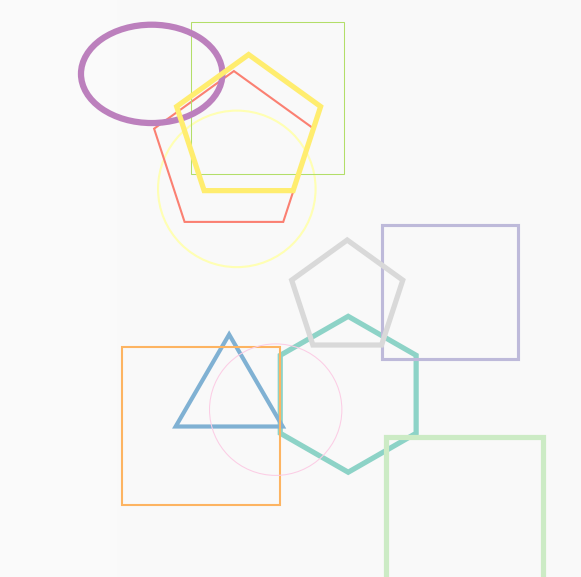[{"shape": "hexagon", "thickness": 2.5, "radius": 0.67, "center": [0.599, 0.316]}, {"shape": "circle", "thickness": 1, "radius": 0.68, "center": [0.407, 0.672]}, {"shape": "square", "thickness": 1.5, "radius": 0.58, "center": [0.775, 0.494]}, {"shape": "pentagon", "thickness": 1, "radius": 0.72, "center": [0.402, 0.732]}, {"shape": "triangle", "thickness": 2, "radius": 0.53, "center": [0.394, 0.314]}, {"shape": "square", "thickness": 1, "radius": 0.68, "center": [0.346, 0.262]}, {"shape": "square", "thickness": 0.5, "radius": 0.66, "center": [0.46, 0.83]}, {"shape": "circle", "thickness": 0.5, "radius": 0.57, "center": [0.474, 0.29]}, {"shape": "pentagon", "thickness": 2.5, "radius": 0.5, "center": [0.597, 0.483]}, {"shape": "oval", "thickness": 3, "radius": 0.61, "center": [0.261, 0.871]}, {"shape": "square", "thickness": 2.5, "radius": 0.67, "center": [0.799, 0.108]}, {"shape": "pentagon", "thickness": 2.5, "radius": 0.65, "center": [0.428, 0.774]}]